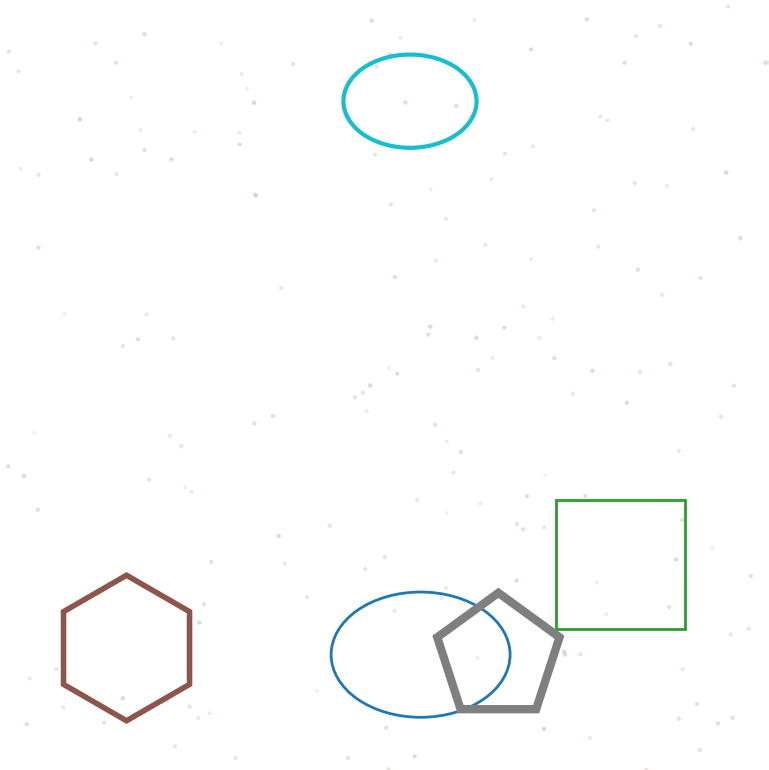[{"shape": "oval", "thickness": 1, "radius": 0.58, "center": [0.546, 0.15]}, {"shape": "square", "thickness": 1, "radius": 0.42, "center": [0.806, 0.267]}, {"shape": "hexagon", "thickness": 2, "radius": 0.47, "center": [0.164, 0.158]}, {"shape": "pentagon", "thickness": 3, "radius": 0.42, "center": [0.647, 0.147]}, {"shape": "oval", "thickness": 1.5, "radius": 0.43, "center": [0.532, 0.869]}]